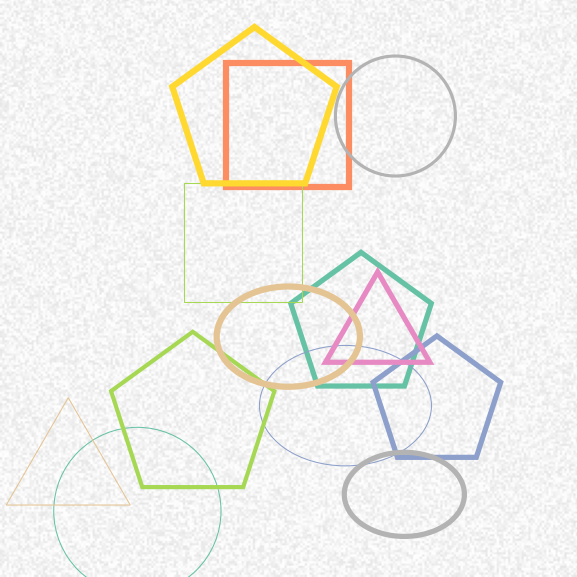[{"shape": "pentagon", "thickness": 2.5, "radius": 0.64, "center": [0.625, 0.434]}, {"shape": "circle", "thickness": 0.5, "radius": 0.72, "center": [0.238, 0.114]}, {"shape": "square", "thickness": 3, "radius": 0.54, "center": [0.498, 0.783]}, {"shape": "pentagon", "thickness": 2.5, "radius": 0.58, "center": [0.756, 0.301]}, {"shape": "oval", "thickness": 0.5, "radius": 0.74, "center": [0.598, 0.297]}, {"shape": "triangle", "thickness": 2.5, "radius": 0.52, "center": [0.654, 0.424]}, {"shape": "pentagon", "thickness": 2, "radius": 0.74, "center": [0.334, 0.276]}, {"shape": "square", "thickness": 0.5, "radius": 0.51, "center": [0.421, 0.579]}, {"shape": "pentagon", "thickness": 3, "radius": 0.75, "center": [0.441, 0.803]}, {"shape": "oval", "thickness": 3, "radius": 0.62, "center": [0.499, 0.416]}, {"shape": "triangle", "thickness": 0.5, "radius": 0.62, "center": [0.118, 0.187]}, {"shape": "circle", "thickness": 1.5, "radius": 0.52, "center": [0.685, 0.798]}, {"shape": "oval", "thickness": 2.5, "radius": 0.52, "center": [0.7, 0.143]}]